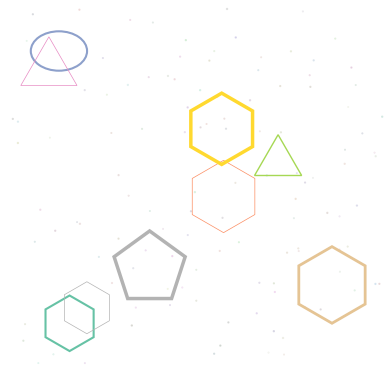[{"shape": "hexagon", "thickness": 1.5, "radius": 0.36, "center": [0.181, 0.16]}, {"shape": "hexagon", "thickness": 0.5, "radius": 0.47, "center": [0.581, 0.49]}, {"shape": "oval", "thickness": 1.5, "radius": 0.37, "center": [0.153, 0.868]}, {"shape": "triangle", "thickness": 0.5, "radius": 0.42, "center": [0.127, 0.82]}, {"shape": "triangle", "thickness": 1, "radius": 0.35, "center": [0.722, 0.579]}, {"shape": "hexagon", "thickness": 2.5, "radius": 0.46, "center": [0.576, 0.665]}, {"shape": "hexagon", "thickness": 2, "radius": 0.5, "center": [0.862, 0.26]}, {"shape": "pentagon", "thickness": 2.5, "radius": 0.49, "center": [0.389, 0.303]}, {"shape": "hexagon", "thickness": 0.5, "radius": 0.34, "center": [0.226, 0.201]}]